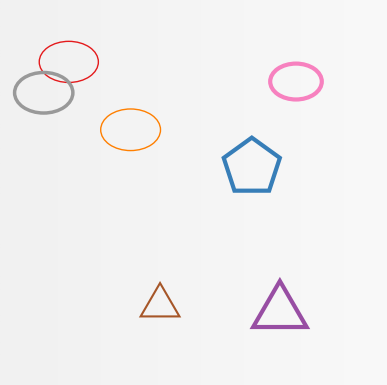[{"shape": "oval", "thickness": 1, "radius": 0.38, "center": [0.178, 0.839]}, {"shape": "pentagon", "thickness": 3, "radius": 0.38, "center": [0.65, 0.566]}, {"shape": "triangle", "thickness": 3, "radius": 0.4, "center": [0.722, 0.19]}, {"shape": "oval", "thickness": 1, "radius": 0.39, "center": [0.337, 0.663]}, {"shape": "triangle", "thickness": 1.5, "radius": 0.29, "center": [0.413, 0.207]}, {"shape": "oval", "thickness": 3, "radius": 0.33, "center": [0.764, 0.788]}, {"shape": "oval", "thickness": 2.5, "radius": 0.38, "center": [0.113, 0.759]}]